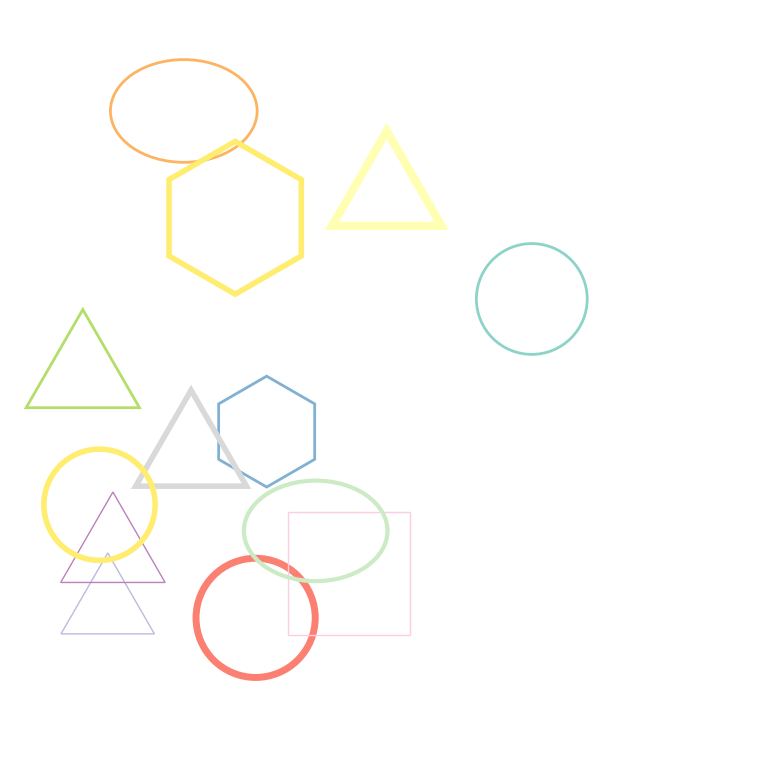[{"shape": "circle", "thickness": 1, "radius": 0.36, "center": [0.691, 0.612]}, {"shape": "triangle", "thickness": 3, "radius": 0.41, "center": [0.502, 0.748]}, {"shape": "triangle", "thickness": 0.5, "radius": 0.35, "center": [0.14, 0.212]}, {"shape": "circle", "thickness": 2.5, "radius": 0.39, "center": [0.332, 0.198]}, {"shape": "hexagon", "thickness": 1, "radius": 0.36, "center": [0.346, 0.439]}, {"shape": "oval", "thickness": 1, "radius": 0.48, "center": [0.239, 0.856]}, {"shape": "triangle", "thickness": 1, "radius": 0.42, "center": [0.108, 0.513]}, {"shape": "square", "thickness": 0.5, "radius": 0.4, "center": [0.453, 0.255]}, {"shape": "triangle", "thickness": 2, "radius": 0.42, "center": [0.248, 0.41]}, {"shape": "triangle", "thickness": 0.5, "radius": 0.39, "center": [0.147, 0.283]}, {"shape": "oval", "thickness": 1.5, "radius": 0.47, "center": [0.41, 0.311]}, {"shape": "circle", "thickness": 2, "radius": 0.36, "center": [0.129, 0.344]}, {"shape": "hexagon", "thickness": 2, "radius": 0.5, "center": [0.305, 0.717]}]